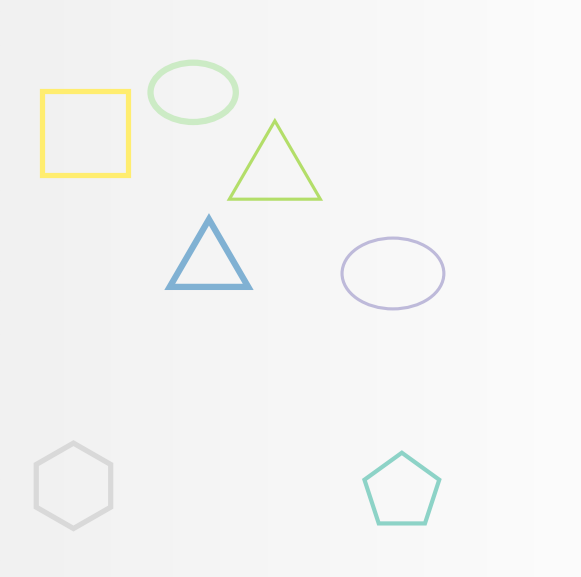[{"shape": "pentagon", "thickness": 2, "radius": 0.34, "center": [0.691, 0.147]}, {"shape": "oval", "thickness": 1.5, "radius": 0.44, "center": [0.676, 0.526]}, {"shape": "triangle", "thickness": 3, "radius": 0.39, "center": [0.36, 0.541]}, {"shape": "triangle", "thickness": 1.5, "radius": 0.45, "center": [0.473, 0.699]}, {"shape": "hexagon", "thickness": 2.5, "radius": 0.37, "center": [0.126, 0.158]}, {"shape": "oval", "thickness": 3, "radius": 0.37, "center": [0.332, 0.839]}, {"shape": "square", "thickness": 2.5, "radius": 0.37, "center": [0.146, 0.769]}]